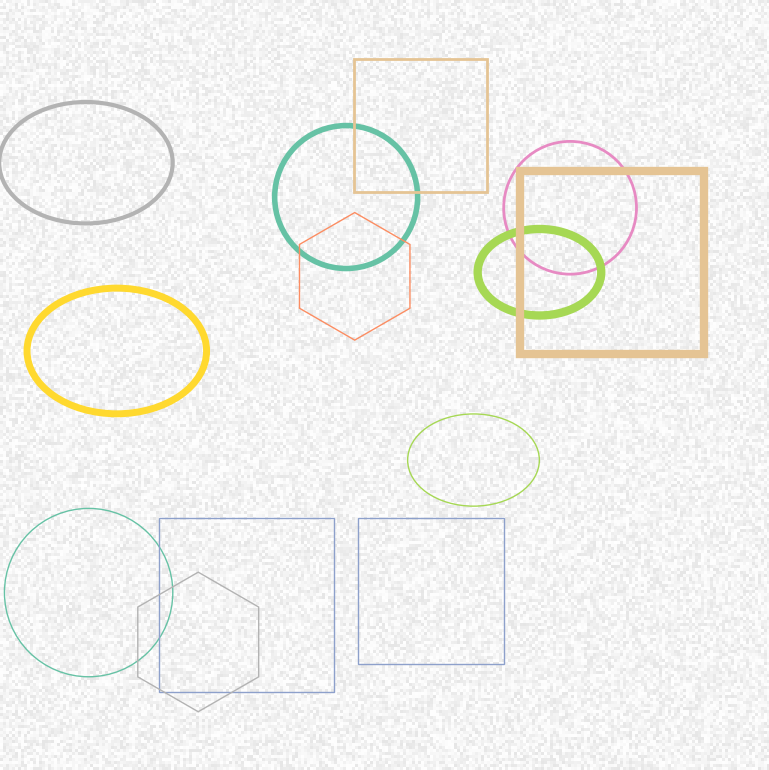[{"shape": "circle", "thickness": 0.5, "radius": 0.55, "center": [0.115, 0.23]}, {"shape": "circle", "thickness": 2, "radius": 0.46, "center": [0.45, 0.744]}, {"shape": "hexagon", "thickness": 0.5, "radius": 0.41, "center": [0.461, 0.641]}, {"shape": "square", "thickness": 0.5, "radius": 0.57, "center": [0.32, 0.214]}, {"shape": "square", "thickness": 0.5, "radius": 0.48, "center": [0.56, 0.232]}, {"shape": "circle", "thickness": 1, "radius": 0.43, "center": [0.74, 0.73]}, {"shape": "oval", "thickness": 3, "radius": 0.4, "center": [0.701, 0.646]}, {"shape": "oval", "thickness": 0.5, "radius": 0.43, "center": [0.615, 0.403]}, {"shape": "oval", "thickness": 2.5, "radius": 0.58, "center": [0.152, 0.544]}, {"shape": "square", "thickness": 3, "radius": 0.59, "center": [0.795, 0.659]}, {"shape": "square", "thickness": 1, "radius": 0.43, "center": [0.546, 0.837]}, {"shape": "oval", "thickness": 1.5, "radius": 0.56, "center": [0.112, 0.789]}, {"shape": "hexagon", "thickness": 0.5, "radius": 0.45, "center": [0.257, 0.166]}]